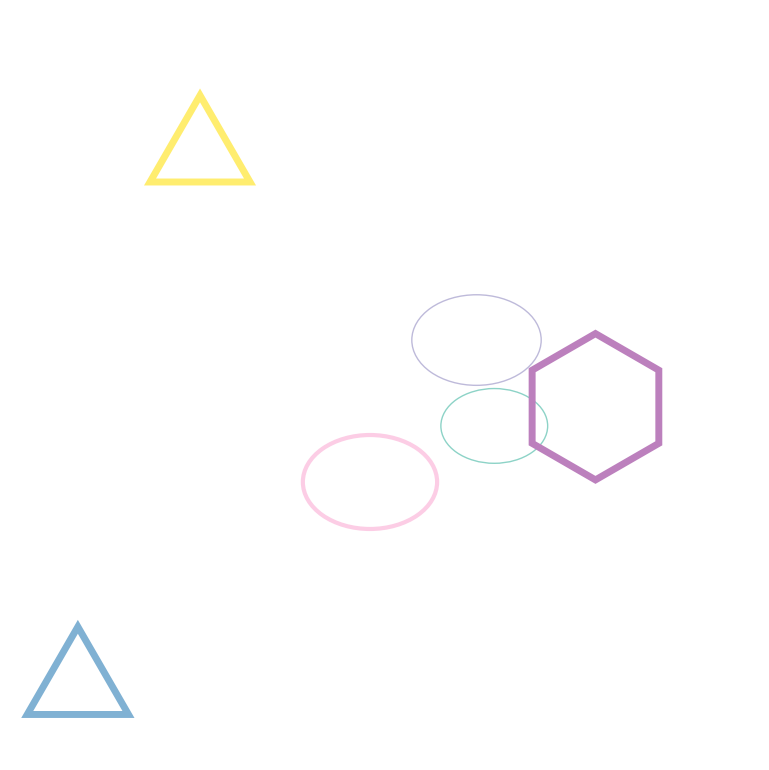[{"shape": "oval", "thickness": 0.5, "radius": 0.35, "center": [0.642, 0.447]}, {"shape": "oval", "thickness": 0.5, "radius": 0.42, "center": [0.619, 0.558]}, {"shape": "triangle", "thickness": 2.5, "radius": 0.38, "center": [0.101, 0.11]}, {"shape": "oval", "thickness": 1.5, "radius": 0.44, "center": [0.48, 0.374]}, {"shape": "hexagon", "thickness": 2.5, "radius": 0.47, "center": [0.773, 0.472]}, {"shape": "triangle", "thickness": 2.5, "radius": 0.37, "center": [0.26, 0.801]}]